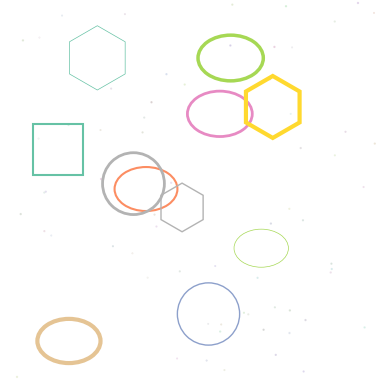[{"shape": "hexagon", "thickness": 0.5, "radius": 0.42, "center": [0.253, 0.85]}, {"shape": "square", "thickness": 1.5, "radius": 0.33, "center": [0.151, 0.612]}, {"shape": "oval", "thickness": 1.5, "radius": 0.41, "center": [0.379, 0.509]}, {"shape": "circle", "thickness": 1, "radius": 0.4, "center": [0.542, 0.184]}, {"shape": "oval", "thickness": 2, "radius": 0.42, "center": [0.571, 0.704]}, {"shape": "oval", "thickness": 2.5, "radius": 0.42, "center": [0.599, 0.849]}, {"shape": "oval", "thickness": 0.5, "radius": 0.35, "center": [0.678, 0.355]}, {"shape": "hexagon", "thickness": 3, "radius": 0.4, "center": [0.708, 0.722]}, {"shape": "oval", "thickness": 3, "radius": 0.41, "center": [0.179, 0.114]}, {"shape": "circle", "thickness": 2, "radius": 0.4, "center": [0.347, 0.523]}, {"shape": "hexagon", "thickness": 1, "radius": 0.32, "center": [0.473, 0.461]}]